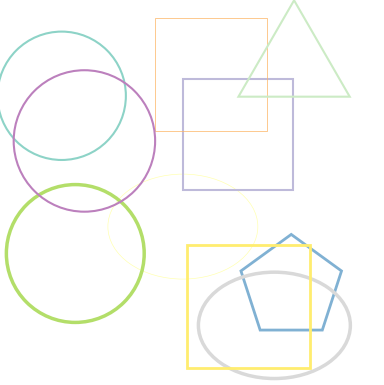[{"shape": "circle", "thickness": 1.5, "radius": 0.83, "center": [0.16, 0.751]}, {"shape": "oval", "thickness": 0.5, "radius": 0.97, "center": [0.475, 0.411]}, {"shape": "square", "thickness": 1.5, "radius": 0.72, "center": [0.618, 0.651]}, {"shape": "pentagon", "thickness": 2, "radius": 0.69, "center": [0.756, 0.254]}, {"shape": "square", "thickness": 0.5, "radius": 0.73, "center": [0.548, 0.807]}, {"shape": "circle", "thickness": 2.5, "radius": 0.9, "center": [0.196, 0.342]}, {"shape": "oval", "thickness": 2.5, "radius": 0.99, "center": [0.713, 0.155]}, {"shape": "circle", "thickness": 1.5, "radius": 0.92, "center": [0.219, 0.634]}, {"shape": "triangle", "thickness": 1.5, "radius": 0.83, "center": [0.764, 0.832]}, {"shape": "square", "thickness": 2, "radius": 0.8, "center": [0.646, 0.204]}]